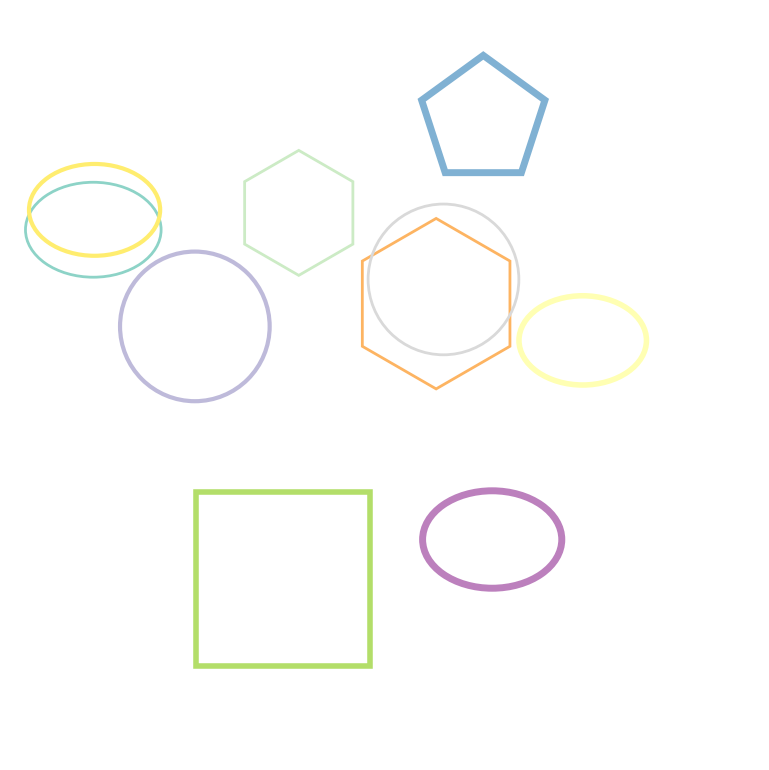[{"shape": "oval", "thickness": 1, "radius": 0.44, "center": [0.121, 0.702]}, {"shape": "oval", "thickness": 2, "radius": 0.41, "center": [0.757, 0.558]}, {"shape": "circle", "thickness": 1.5, "radius": 0.49, "center": [0.253, 0.576]}, {"shape": "pentagon", "thickness": 2.5, "radius": 0.42, "center": [0.628, 0.844]}, {"shape": "hexagon", "thickness": 1, "radius": 0.55, "center": [0.566, 0.606]}, {"shape": "square", "thickness": 2, "radius": 0.57, "center": [0.368, 0.248]}, {"shape": "circle", "thickness": 1, "radius": 0.49, "center": [0.576, 0.637]}, {"shape": "oval", "thickness": 2.5, "radius": 0.45, "center": [0.639, 0.299]}, {"shape": "hexagon", "thickness": 1, "radius": 0.41, "center": [0.388, 0.724]}, {"shape": "oval", "thickness": 1.5, "radius": 0.43, "center": [0.123, 0.727]}]